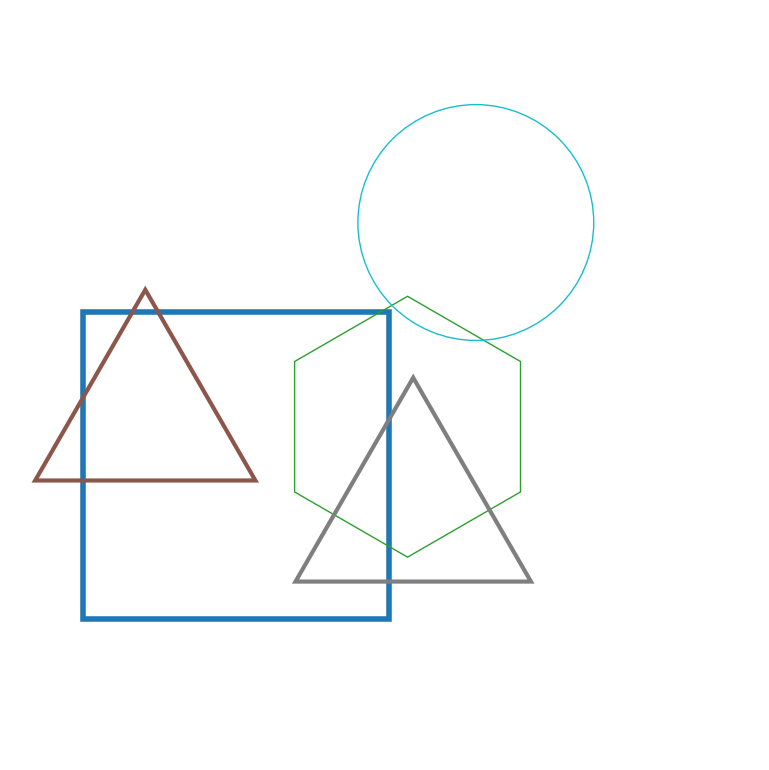[{"shape": "square", "thickness": 2, "radius": 0.99, "center": [0.306, 0.396]}, {"shape": "hexagon", "thickness": 0.5, "radius": 0.85, "center": [0.529, 0.446]}, {"shape": "triangle", "thickness": 1.5, "radius": 0.83, "center": [0.189, 0.459]}, {"shape": "triangle", "thickness": 1.5, "radius": 0.88, "center": [0.537, 0.333]}, {"shape": "circle", "thickness": 0.5, "radius": 0.77, "center": [0.618, 0.711]}]